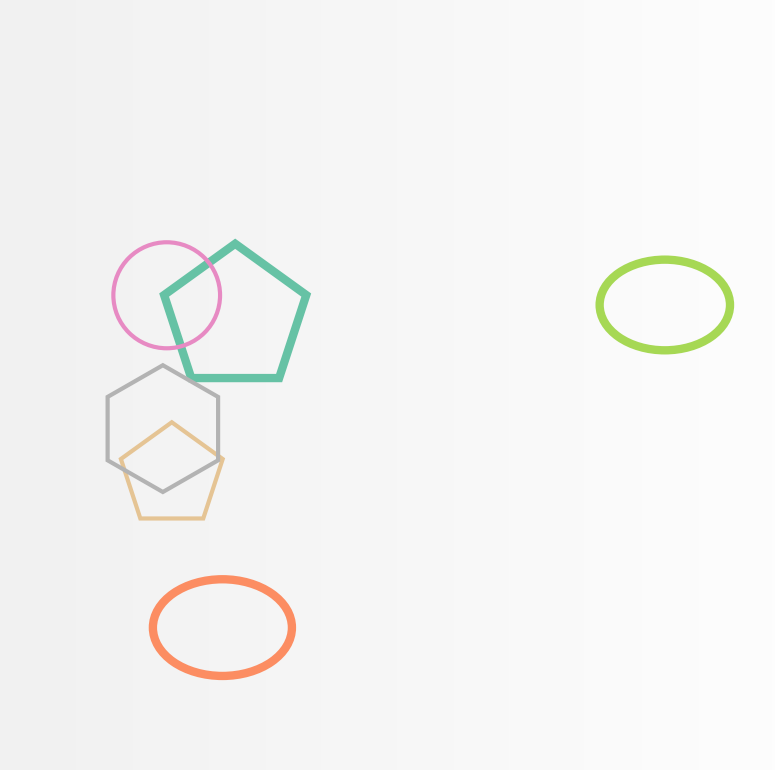[{"shape": "pentagon", "thickness": 3, "radius": 0.48, "center": [0.303, 0.587]}, {"shape": "oval", "thickness": 3, "radius": 0.45, "center": [0.287, 0.185]}, {"shape": "circle", "thickness": 1.5, "radius": 0.34, "center": [0.215, 0.617]}, {"shape": "oval", "thickness": 3, "radius": 0.42, "center": [0.858, 0.604]}, {"shape": "pentagon", "thickness": 1.5, "radius": 0.35, "center": [0.222, 0.383]}, {"shape": "hexagon", "thickness": 1.5, "radius": 0.41, "center": [0.21, 0.443]}]